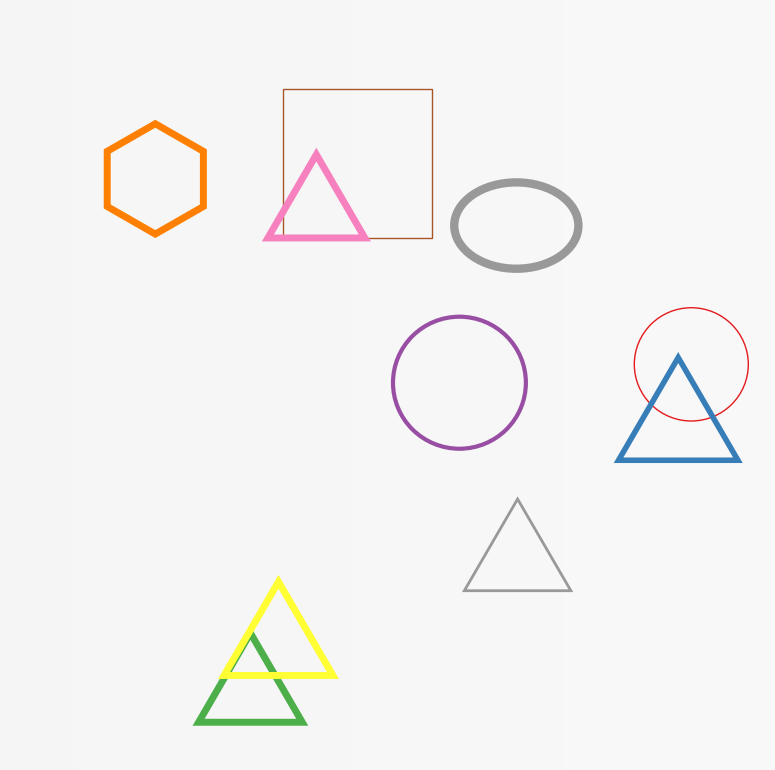[{"shape": "circle", "thickness": 0.5, "radius": 0.37, "center": [0.892, 0.527]}, {"shape": "triangle", "thickness": 2, "radius": 0.44, "center": [0.875, 0.447]}, {"shape": "triangle", "thickness": 2.5, "radius": 0.39, "center": [0.323, 0.101]}, {"shape": "circle", "thickness": 1.5, "radius": 0.43, "center": [0.593, 0.503]}, {"shape": "hexagon", "thickness": 2.5, "radius": 0.36, "center": [0.2, 0.768]}, {"shape": "triangle", "thickness": 2.5, "radius": 0.41, "center": [0.359, 0.163]}, {"shape": "square", "thickness": 0.5, "radius": 0.48, "center": [0.461, 0.788]}, {"shape": "triangle", "thickness": 2.5, "radius": 0.36, "center": [0.408, 0.727]}, {"shape": "oval", "thickness": 3, "radius": 0.4, "center": [0.666, 0.707]}, {"shape": "triangle", "thickness": 1, "radius": 0.4, "center": [0.668, 0.273]}]